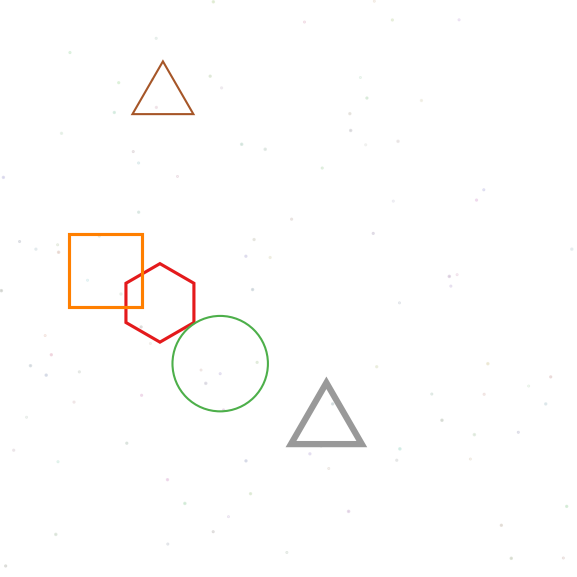[{"shape": "hexagon", "thickness": 1.5, "radius": 0.34, "center": [0.277, 0.475]}, {"shape": "circle", "thickness": 1, "radius": 0.41, "center": [0.381, 0.369]}, {"shape": "square", "thickness": 1.5, "radius": 0.32, "center": [0.183, 0.53]}, {"shape": "triangle", "thickness": 1, "radius": 0.3, "center": [0.282, 0.832]}, {"shape": "triangle", "thickness": 3, "radius": 0.35, "center": [0.565, 0.266]}]